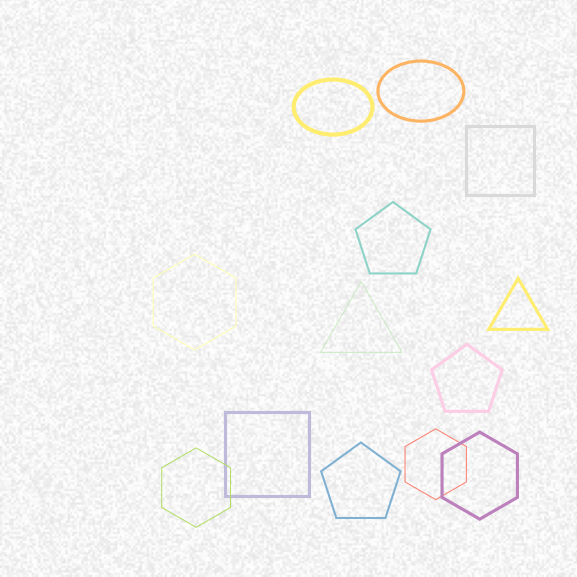[{"shape": "pentagon", "thickness": 1, "radius": 0.34, "center": [0.681, 0.581]}, {"shape": "hexagon", "thickness": 0.5, "radius": 0.41, "center": [0.337, 0.476]}, {"shape": "square", "thickness": 1.5, "radius": 0.37, "center": [0.462, 0.213]}, {"shape": "hexagon", "thickness": 0.5, "radius": 0.31, "center": [0.754, 0.195]}, {"shape": "pentagon", "thickness": 1, "radius": 0.36, "center": [0.625, 0.161]}, {"shape": "oval", "thickness": 1.5, "radius": 0.37, "center": [0.729, 0.841]}, {"shape": "hexagon", "thickness": 0.5, "radius": 0.34, "center": [0.34, 0.155]}, {"shape": "pentagon", "thickness": 1.5, "radius": 0.32, "center": [0.809, 0.339]}, {"shape": "square", "thickness": 1.5, "radius": 0.3, "center": [0.866, 0.721]}, {"shape": "hexagon", "thickness": 1.5, "radius": 0.38, "center": [0.831, 0.176]}, {"shape": "triangle", "thickness": 0.5, "radius": 0.41, "center": [0.626, 0.43]}, {"shape": "triangle", "thickness": 1.5, "radius": 0.29, "center": [0.897, 0.458]}, {"shape": "oval", "thickness": 2, "radius": 0.34, "center": [0.577, 0.814]}]